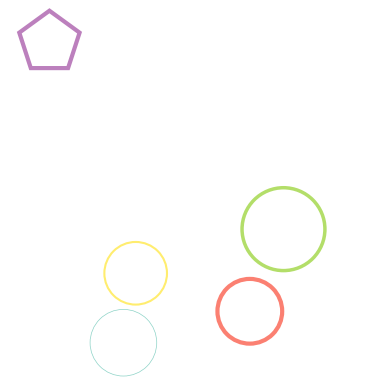[{"shape": "circle", "thickness": 0.5, "radius": 0.43, "center": [0.321, 0.11]}, {"shape": "circle", "thickness": 3, "radius": 0.42, "center": [0.649, 0.191]}, {"shape": "circle", "thickness": 2.5, "radius": 0.54, "center": [0.736, 0.405]}, {"shape": "pentagon", "thickness": 3, "radius": 0.41, "center": [0.128, 0.89]}, {"shape": "circle", "thickness": 1.5, "radius": 0.41, "center": [0.352, 0.29]}]